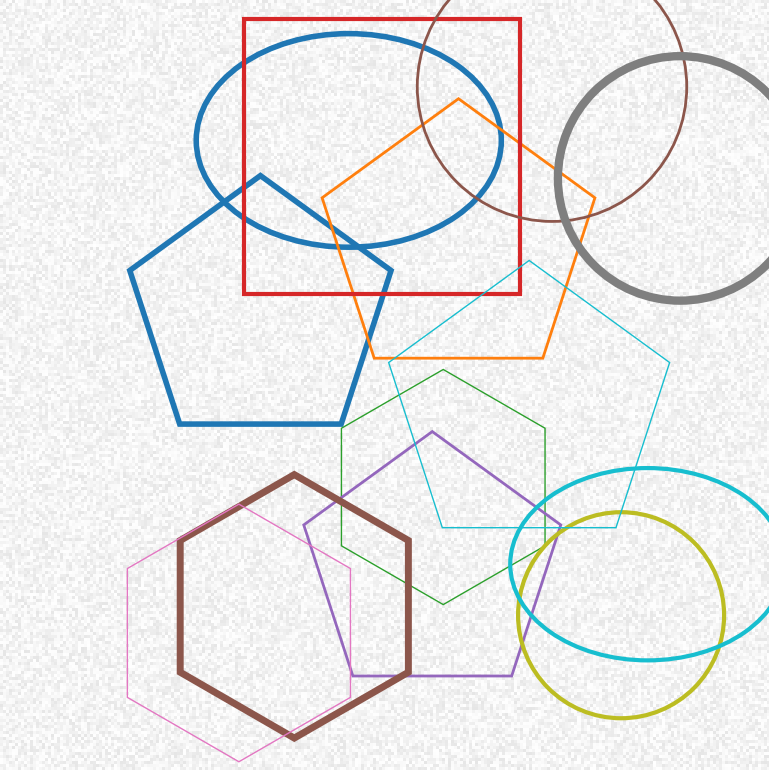[{"shape": "pentagon", "thickness": 2, "radius": 0.89, "center": [0.338, 0.594]}, {"shape": "oval", "thickness": 2, "radius": 0.99, "center": [0.453, 0.818]}, {"shape": "pentagon", "thickness": 1, "radius": 0.93, "center": [0.595, 0.686]}, {"shape": "hexagon", "thickness": 0.5, "radius": 0.76, "center": [0.576, 0.367]}, {"shape": "square", "thickness": 1.5, "radius": 0.89, "center": [0.496, 0.797]}, {"shape": "pentagon", "thickness": 1, "radius": 0.88, "center": [0.561, 0.264]}, {"shape": "hexagon", "thickness": 2.5, "radius": 0.86, "center": [0.382, 0.213]}, {"shape": "circle", "thickness": 1, "radius": 0.87, "center": [0.717, 0.887]}, {"shape": "hexagon", "thickness": 0.5, "radius": 0.84, "center": [0.31, 0.178]}, {"shape": "circle", "thickness": 3, "radius": 0.79, "center": [0.883, 0.768]}, {"shape": "circle", "thickness": 1.5, "radius": 0.67, "center": [0.807, 0.201]}, {"shape": "oval", "thickness": 1.5, "radius": 0.89, "center": [0.841, 0.267]}, {"shape": "pentagon", "thickness": 0.5, "radius": 0.96, "center": [0.687, 0.47]}]